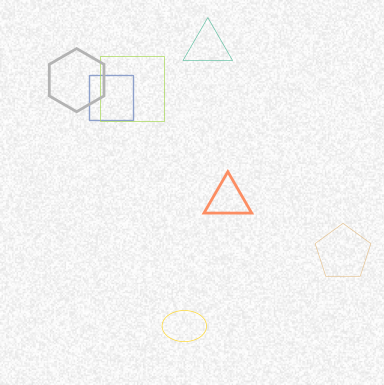[{"shape": "triangle", "thickness": 0.5, "radius": 0.37, "center": [0.54, 0.88]}, {"shape": "triangle", "thickness": 2, "radius": 0.36, "center": [0.592, 0.482]}, {"shape": "square", "thickness": 1, "radius": 0.29, "center": [0.289, 0.747]}, {"shape": "square", "thickness": 0.5, "radius": 0.42, "center": [0.343, 0.77]}, {"shape": "oval", "thickness": 0.5, "radius": 0.29, "center": [0.479, 0.153]}, {"shape": "pentagon", "thickness": 0.5, "radius": 0.38, "center": [0.891, 0.344]}, {"shape": "hexagon", "thickness": 2, "radius": 0.41, "center": [0.199, 0.792]}]